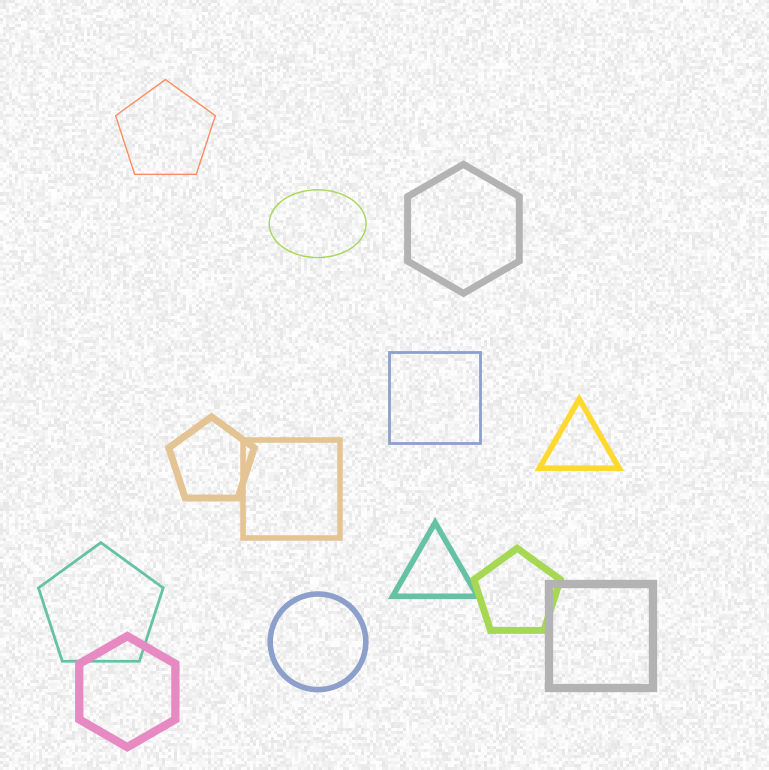[{"shape": "pentagon", "thickness": 1, "radius": 0.43, "center": [0.131, 0.21]}, {"shape": "triangle", "thickness": 2, "radius": 0.32, "center": [0.565, 0.257]}, {"shape": "pentagon", "thickness": 0.5, "radius": 0.34, "center": [0.215, 0.829]}, {"shape": "circle", "thickness": 2, "radius": 0.31, "center": [0.413, 0.166]}, {"shape": "square", "thickness": 1, "radius": 0.29, "center": [0.564, 0.484]}, {"shape": "hexagon", "thickness": 3, "radius": 0.36, "center": [0.165, 0.102]}, {"shape": "oval", "thickness": 0.5, "radius": 0.31, "center": [0.413, 0.71]}, {"shape": "pentagon", "thickness": 2.5, "radius": 0.29, "center": [0.672, 0.229]}, {"shape": "triangle", "thickness": 2, "radius": 0.3, "center": [0.752, 0.422]}, {"shape": "pentagon", "thickness": 2.5, "radius": 0.29, "center": [0.275, 0.4]}, {"shape": "square", "thickness": 2, "radius": 0.32, "center": [0.379, 0.365]}, {"shape": "square", "thickness": 3, "radius": 0.34, "center": [0.781, 0.174]}, {"shape": "hexagon", "thickness": 2.5, "radius": 0.42, "center": [0.602, 0.703]}]